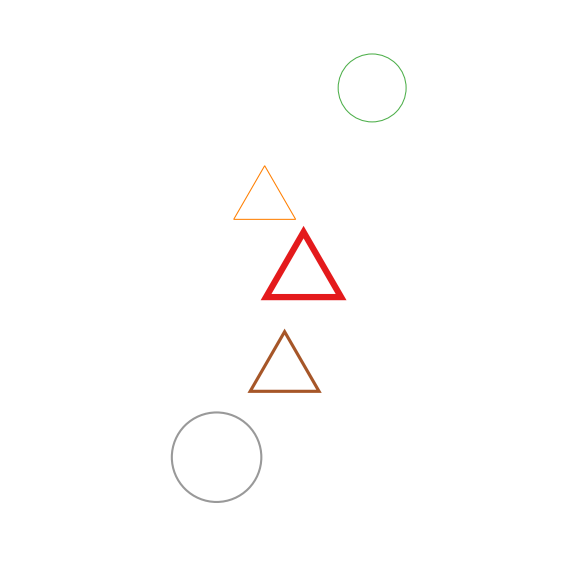[{"shape": "triangle", "thickness": 3, "radius": 0.38, "center": [0.526, 0.522]}, {"shape": "circle", "thickness": 0.5, "radius": 0.29, "center": [0.644, 0.847]}, {"shape": "triangle", "thickness": 0.5, "radius": 0.31, "center": [0.458, 0.65]}, {"shape": "triangle", "thickness": 1.5, "radius": 0.34, "center": [0.493, 0.356]}, {"shape": "circle", "thickness": 1, "radius": 0.39, "center": [0.375, 0.207]}]